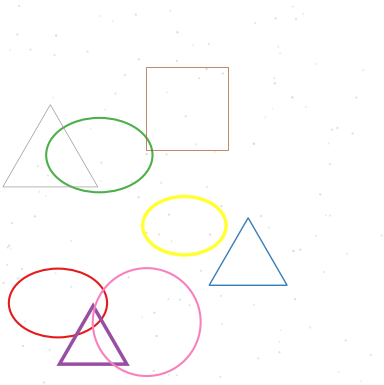[{"shape": "oval", "thickness": 1.5, "radius": 0.64, "center": [0.151, 0.213]}, {"shape": "triangle", "thickness": 1, "radius": 0.58, "center": [0.645, 0.317]}, {"shape": "oval", "thickness": 1.5, "radius": 0.69, "center": [0.258, 0.597]}, {"shape": "triangle", "thickness": 2.5, "radius": 0.5, "center": [0.242, 0.105]}, {"shape": "oval", "thickness": 2.5, "radius": 0.54, "center": [0.479, 0.414]}, {"shape": "square", "thickness": 0.5, "radius": 0.54, "center": [0.486, 0.718]}, {"shape": "circle", "thickness": 1.5, "radius": 0.7, "center": [0.381, 0.163]}, {"shape": "triangle", "thickness": 0.5, "radius": 0.71, "center": [0.131, 0.586]}]